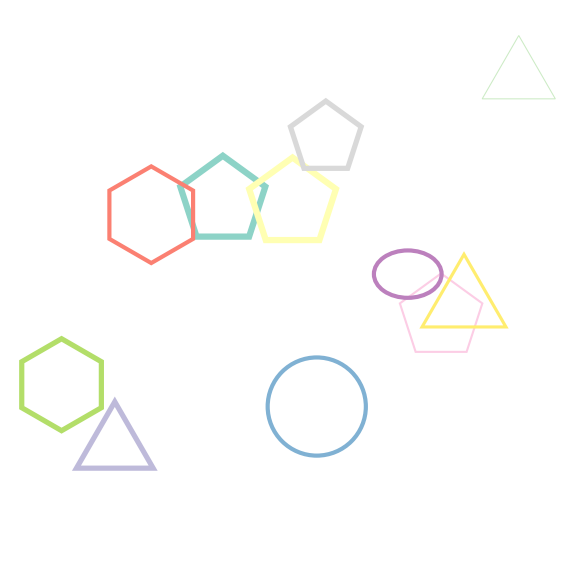[{"shape": "pentagon", "thickness": 3, "radius": 0.39, "center": [0.386, 0.652]}, {"shape": "pentagon", "thickness": 3, "radius": 0.4, "center": [0.507, 0.647]}, {"shape": "triangle", "thickness": 2.5, "radius": 0.38, "center": [0.199, 0.227]}, {"shape": "hexagon", "thickness": 2, "radius": 0.42, "center": [0.262, 0.627]}, {"shape": "circle", "thickness": 2, "radius": 0.43, "center": [0.548, 0.295]}, {"shape": "hexagon", "thickness": 2.5, "radius": 0.4, "center": [0.107, 0.333]}, {"shape": "pentagon", "thickness": 1, "radius": 0.38, "center": [0.764, 0.451]}, {"shape": "pentagon", "thickness": 2.5, "radius": 0.32, "center": [0.564, 0.76]}, {"shape": "oval", "thickness": 2, "radius": 0.29, "center": [0.706, 0.524]}, {"shape": "triangle", "thickness": 0.5, "radius": 0.37, "center": [0.898, 0.865]}, {"shape": "triangle", "thickness": 1.5, "radius": 0.42, "center": [0.803, 0.475]}]